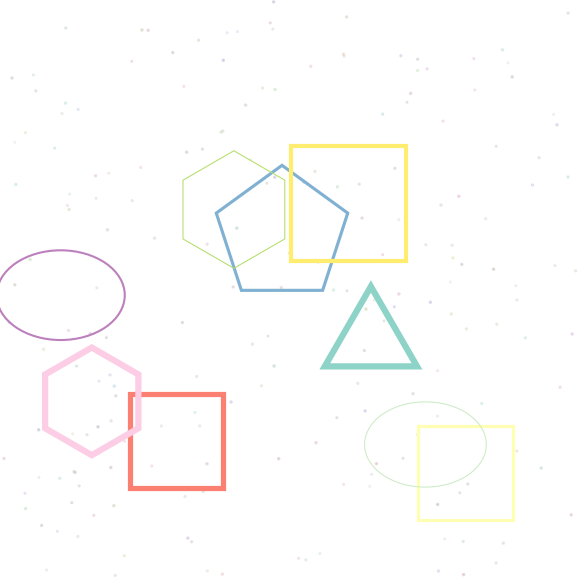[{"shape": "triangle", "thickness": 3, "radius": 0.46, "center": [0.642, 0.411]}, {"shape": "square", "thickness": 1.5, "radius": 0.41, "center": [0.806, 0.18]}, {"shape": "square", "thickness": 2.5, "radius": 0.41, "center": [0.306, 0.236]}, {"shape": "pentagon", "thickness": 1.5, "radius": 0.6, "center": [0.488, 0.593]}, {"shape": "hexagon", "thickness": 0.5, "radius": 0.51, "center": [0.405, 0.636]}, {"shape": "hexagon", "thickness": 3, "radius": 0.47, "center": [0.159, 0.304]}, {"shape": "oval", "thickness": 1, "radius": 0.55, "center": [0.105, 0.488]}, {"shape": "oval", "thickness": 0.5, "radius": 0.53, "center": [0.737, 0.229]}, {"shape": "square", "thickness": 2, "radius": 0.5, "center": [0.604, 0.647]}]